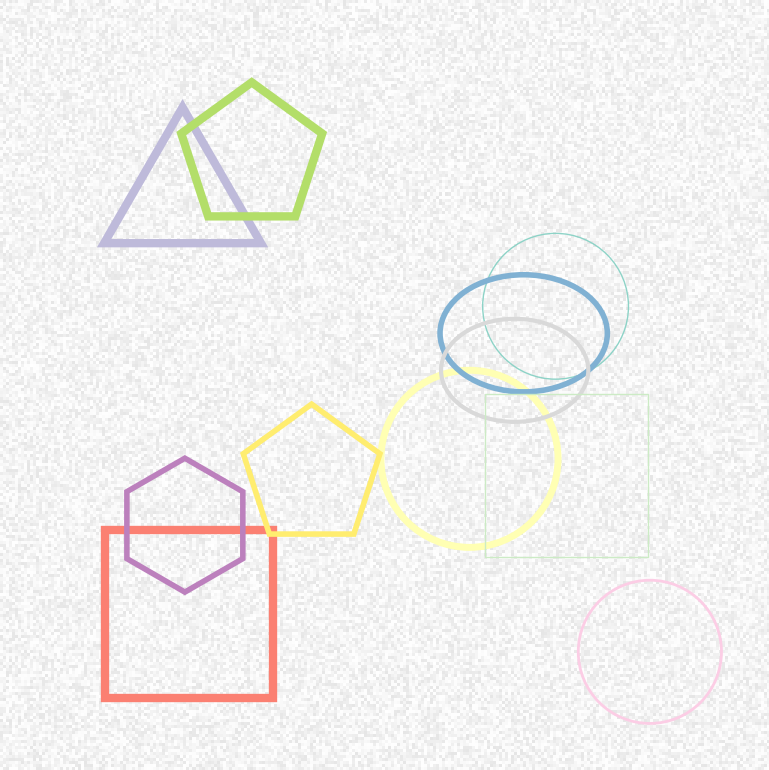[{"shape": "circle", "thickness": 0.5, "radius": 0.47, "center": [0.722, 0.602]}, {"shape": "circle", "thickness": 2.5, "radius": 0.58, "center": [0.61, 0.404]}, {"shape": "triangle", "thickness": 3, "radius": 0.59, "center": [0.237, 0.743]}, {"shape": "square", "thickness": 3, "radius": 0.55, "center": [0.246, 0.203]}, {"shape": "oval", "thickness": 2, "radius": 0.54, "center": [0.68, 0.567]}, {"shape": "pentagon", "thickness": 3, "radius": 0.48, "center": [0.327, 0.797]}, {"shape": "circle", "thickness": 1, "radius": 0.46, "center": [0.844, 0.153]}, {"shape": "oval", "thickness": 1.5, "radius": 0.48, "center": [0.668, 0.519]}, {"shape": "hexagon", "thickness": 2, "radius": 0.43, "center": [0.24, 0.318]}, {"shape": "square", "thickness": 0.5, "radius": 0.53, "center": [0.735, 0.383]}, {"shape": "pentagon", "thickness": 2, "radius": 0.47, "center": [0.405, 0.382]}]